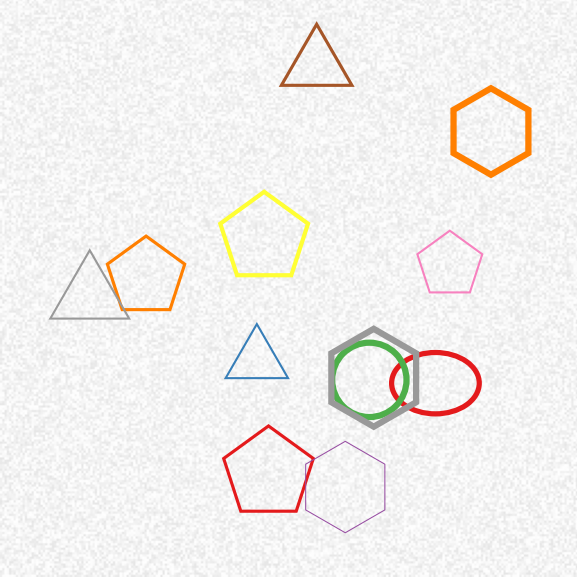[{"shape": "pentagon", "thickness": 1.5, "radius": 0.41, "center": [0.465, 0.18]}, {"shape": "oval", "thickness": 2.5, "radius": 0.38, "center": [0.754, 0.336]}, {"shape": "triangle", "thickness": 1, "radius": 0.31, "center": [0.445, 0.376]}, {"shape": "circle", "thickness": 3, "radius": 0.32, "center": [0.64, 0.341]}, {"shape": "hexagon", "thickness": 0.5, "radius": 0.4, "center": [0.598, 0.156]}, {"shape": "pentagon", "thickness": 1.5, "radius": 0.35, "center": [0.253, 0.52]}, {"shape": "hexagon", "thickness": 3, "radius": 0.37, "center": [0.85, 0.771]}, {"shape": "pentagon", "thickness": 2, "radius": 0.4, "center": [0.457, 0.587]}, {"shape": "triangle", "thickness": 1.5, "radius": 0.35, "center": [0.548, 0.887]}, {"shape": "pentagon", "thickness": 1, "radius": 0.3, "center": [0.779, 0.541]}, {"shape": "hexagon", "thickness": 3, "radius": 0.42, "center": [0.647, 0.345]}, {"shape": "triangle", "thickness": 1, "radius": 0.39, "center": [0.155, 0.487]}]